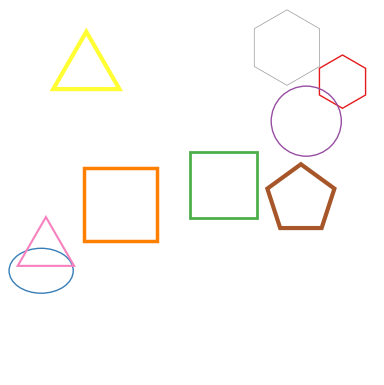[{"shape": "hexagon", "thickness": 1, "radius": 0.35, "center": [0.89, 0.788]}, {"shape": "oval", "thickness": 1, "radius": 0.42, "center": [0.107, 0.297]}, {"shape": "square", "thickness": 2, "radius": 0.43, "center": [0.581, 0.519]}, {"shape": "circle", "thickness": 1, "radius": 0.46, "center": [0.795, 0.685]}, {"shape": "square", "thickness": 2.5, "radius": 0.47, "center": [0.314, 0.469]}, {"shape": "triangle", "thickness": 3, "radius": 0.5, "center": [0.224, 0.818]}, {"shape": "pentagon", "thickness": 3, "radius": 0.46, "center": [0.782, 0.482]}, {"shape": "triangle", "thickness": 1.5, "radius": 0.42, "center": [0.119, 0.352]}, {"shape": "hexagon", "thickness": 0.5, "radius": 0.49, "center": [0.745, 0.876]}]